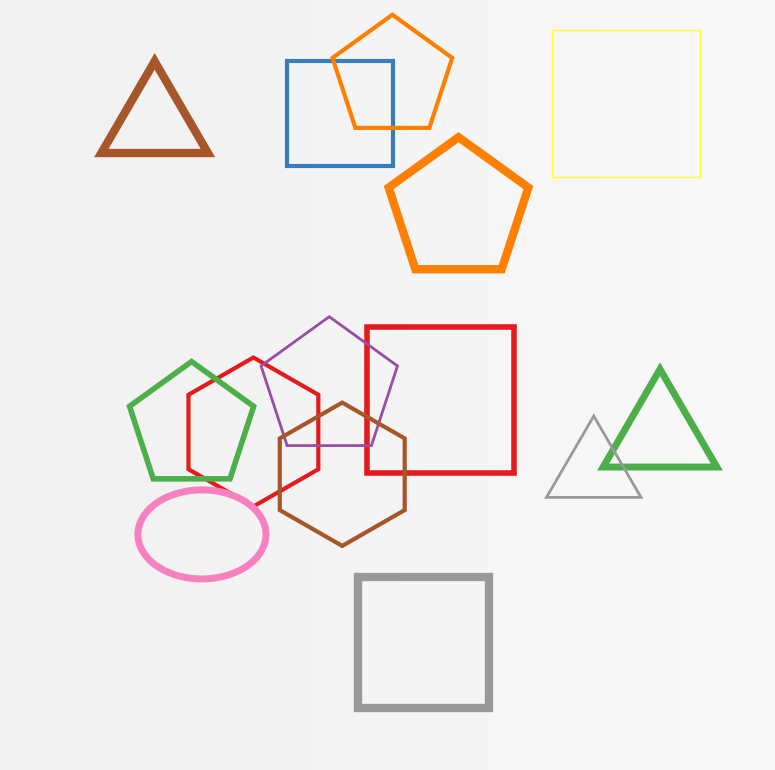[{"shape": "hexagon", "thickness": 1.5, "radius": 0.48, "center": [0.327, 0.439]}, {"shape": "square", "thickness": 2, "radius": 0.48, "center": [0.568, 0.481]}, {"shape": "square", "thickness": 1.5, "radius": 0.34, "center": [0.439, 0.852]}, {"shape": "triangle", "thickness": 2.5, "radius": 0.42, "center": [0.852, 0.436]}, {"shape": "pentagon", "thickness": 2, "radius": 0.42, "center": [0.247, 0.446]}, {"shape": "pentagon", "thickness": 1, "radius": 0.46, "center": [0.425, 0.496]}, {"shape": "pentagon", "thickness": 3, "radius": 0.47, "center": [0.592, 0.727]}, {"shape": "pentagon", "thickness": 1.5, "radius": 0.41, "center": [0.506, 0.9]}, {"shape": "square", "thickness": 0.5, "radius": 0.48, "center": [0.808, 0.866]}, {"shape": "hexagon", "thickness": 1.5, "radius": 0.47, "center": [0.442, 0.384]}, {"shape": "triangle", "thickness": 3, "radius": 0.4, "center": [0.2, 0.841]}, {"shape": "oval", "thickness": 2.5, "radius": 0.41, "center": [0.261, 0.306]}, {"shape": "triangle", "thickness": 1, "radius": 0.35, "center": [0.766, 0.389]}, {"shape": "square", "thickness": 3, "radius": 0.42, "center": [0.546, 0.166]}]